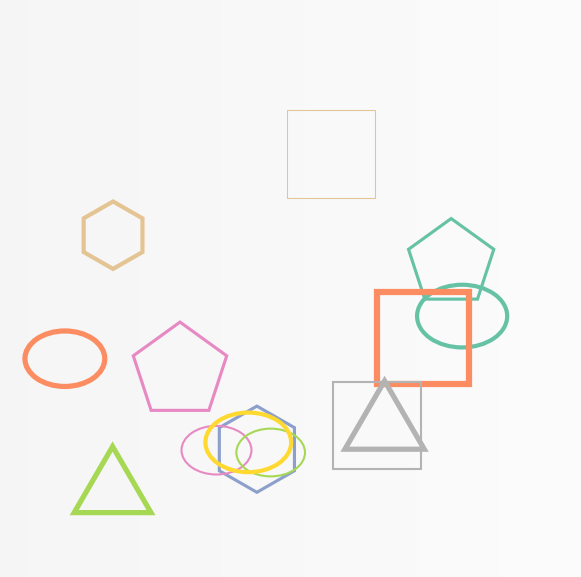[{"shape": "oval", "thickness": 2, "radius": 0.39, "center": [0.795, 0.452]}, {"shape": "pentagon", "thickness": 1.5, "radius": 0.39, "center": [0.776, 0.544]}, {"shape": "oval", "thickness": 2.5, "radius": 0.34, "center": [0.112, 0.378]}, {"shape": "square", "thickness": 3, "radius": 0.4, "center": [0.728, 0.414]}, {"shape": "hexagon", "thickness": 1.5, "radius": 0.37, "center": [0.442, 0.221]}, {"shape": "oval", "thickness": 1, "radius": 0.3, "center": [0.372, 0.22]}, {"shape": "pentagon", "thickness": 1.5, "radius": 0.42, "center": [0.31, 0.357]}, {"shape": "oval", "thickness": 1, "radius": 0.3, "center": [0.466, 0.216]}, {"shape": "triangle", "thickness": 2.5, "radius": 0.38, "center": [0.194, 0.15]}, {"shape": "oval", "thickness": 2, "radius": 0.37, "center": [0.427, 0.233]}, {"shape": "square", "thickness": 0.5, "radius": 0.38, "center": [0.569, 0.733]}, {"shape": "hexagon", "thickness": 2, "radius": 0.29, "center": [0.195, 0.592]}, {"shape": "square", "thickness": 1, "radius": 0.38, "center": [0.648, 0.262]}, {"shape": "triangle", "thickness": 2.5, "radius": 0.39, "center": [0.662, 0.261]}]